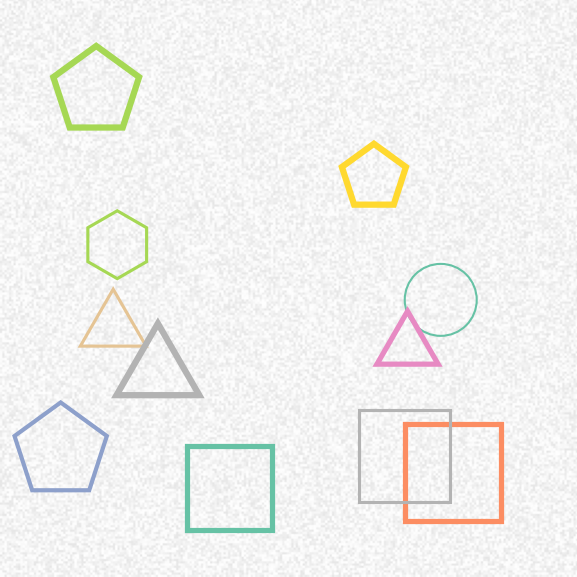[{"shape": "square", "thickness": 2.5, "radius": 0.36, "center": [0.397, 0.154]}, {"shape": "circle", "thickness": 1, "radius": 0.31, "center": [0.763, 0.48]}, {"shape": "square", "thickness": 2.5, "radius": 0.42, "center": [0.784, 0.181]}, {"shape": "pentagon", "thickness": 2, "radius": 0.42, "center": [0.105, 0.218]}, {"shape": "triangle", "thickness": 2.5, "radius": 0.31, "center": [0.706, 0.399]}, {"shape": "hexagon", "thickness": 1.5, "radius": 0.29, "center": [0.203, 0.575]}, {"shape": "pentagon", "thickness": 3, "radius": 0.39, "center": [0.167, 0.841]}, {"shape": "pentagon", "thickness": 3, "radius": 0.29, "center": [0.647, 0.692]}, {"shape": "triangle", "thickness": 1.5, "radius": 0.33, "center": [0.196, 0.433]}, {"shape": "triangle", "thickness": 3, "radius": 0.41, "center": [0.273, 0.356]}, {"shape": "square", "thickness": 1.5, "radius": 0.39, "center": [0.701, 0.21]}]